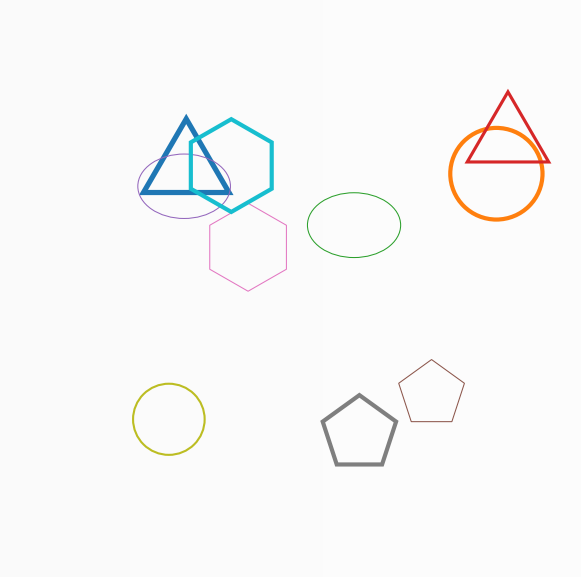[{"shape": "triangle", "thickness": 2.5, "radius": 0.42, "center": [0.32, 0.708]}, {"shape": "circle", "thickness": 2, "radius": 0.4, "center": [0.854, 0.698]}, {"shape": "oval", "thickness": 0.5, "radius": 0.4, "center": [0.609, 0.609]}, {"shape": "triangle", "thickness": 1.5, "radius": 0.4, "center": [0.874, 0.759]}, {"shape": "oval", "thickness": 0.5, "radius": 0.4, "center": [0.317, 0.677]}, {"shape": "pentagon", "thickness": 0.5, "radius": 0.3, "center": [0.742, 0.317]}, {"shape": "hexagon", "thickness": 0.5, "radius": 0.38, "center": [0.427, 0.571]}, {"shape": "pentagon", "thickness": 2, "radius": 0.33, "center": [0.618, 0.249]}, {"shape": "circle", "thickness": 1, "radius": 0.31, "center": [0.291, 0.273]}, {"shape": "hexagon", "thickness": 2, "radius": 0.4, "center": [0.398, 0.712]}]